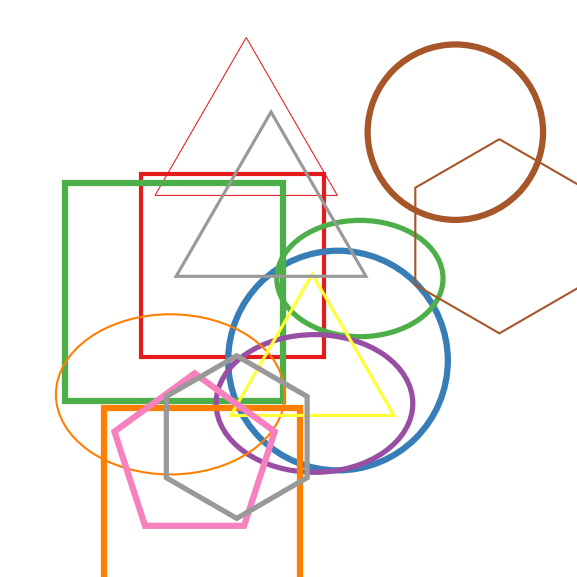[{"shape": "square", "thickness": 2, "radius": 0.79, "center": [0.403, 0.54]}, {"shape": "triangle", "thickness": 0.5, "radius": 0.91, "center": [0.426, 0.752]}, {"shape": "circle", "thickness": 3, "radius": 0.95, "center": [0.585, 0.375]}, {"shape": "square", "thickness": 3, "radius": 0.94, "center": [0.301, 0.494]}, {"shape": "oval", "thickness": 2.5, "radius": 0.72, "center": [0.623, 0.517]}, {"shape": "oval", "thickness": 2.5, "radius": 0.85, "center": [0.544, 0.3]}, {"shape": "oval", "thickness": 1, "radius": 0.99, "center": [0.295, 0.316]}, {"shape": "square", "thickness": 3, "radius": 0.85, "center": [0.35, 0.122]}, {"shape": "triangle", "thickness": 1.5, "radius": 0.82, "center": [0.541, 0.361]}, {"shape": "hexagon", "thickness": 1, "radius": 0.84, "center": [0.865, 0.59]}, {"shape": "circle", "thickness": 3, "radius": 0.76, "center": [0.788, 0.77]}, {"shape": "pentagon", "thickness": 3, "radius": 0.73, "center": [0.337, 0.207]}, {"shape": "triangle", "thickness": 1.5, "radius": 0.95, "center": [0.469, 0.616]}, {"shape": "hexagon", "thickness": 2.5, "radius": 0.7, "center": [0.41, 0.242]}]